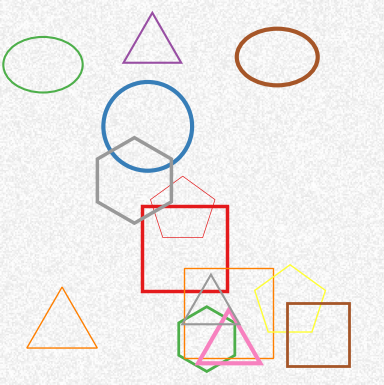[{"shape": "square", "thickness": 2.5, "radius": 0.55, "center": [0.48, 0.354]}, {"shape": "pentagon", "thickness": 0.5, "radius": 0.44, "center": [0.475, 0.454]}, {"shape": "circle", "thickness": 3, "radius": 0.58, "center": [0.384, 0.672]}, {"shape": "oval", "thickness": 1.5, "radius": 0.52, "center": [0.112, 0.832]}, {"shape": "hexagon", "thickness": 2, "radius": 0.42, "center": [0.537, 0.119]}, {"shape": "triangle", "thickness": 1.5, "radius": 0.43, "center": [0.396, 0.88]}, {"shape": "triangle", "thickness": 1, "radius": 0.53, "center": [0.161, 0.149]}, {"shape": "square", "thickness": 1, "radius": 0.58, "center": [0.594, 0.187]}, {"shape": "pentagon", "thickness": 1, "radius": 0.48, "center": [0.753, 0.216]}, {"shape": "square", "thickness": 2, "radius": 0.41, "center": [0.826, 0.131]}, {"shape": "oval", "thickness": 3, "radius": 0.53, "center": [0.72, 0.852]}, {"shape": "triangle", "thickness": 3, "radius": 0.47, "center": [0.595, 0.103]}, {"shape": "hexagon", "thickness": 2.5, "radius": 0.56, "center": [0.349, 0.531]}, {"shape": "triangle", "thickness": 1.5, "radius": 0.43, "center": [0.548, 0.201]}]